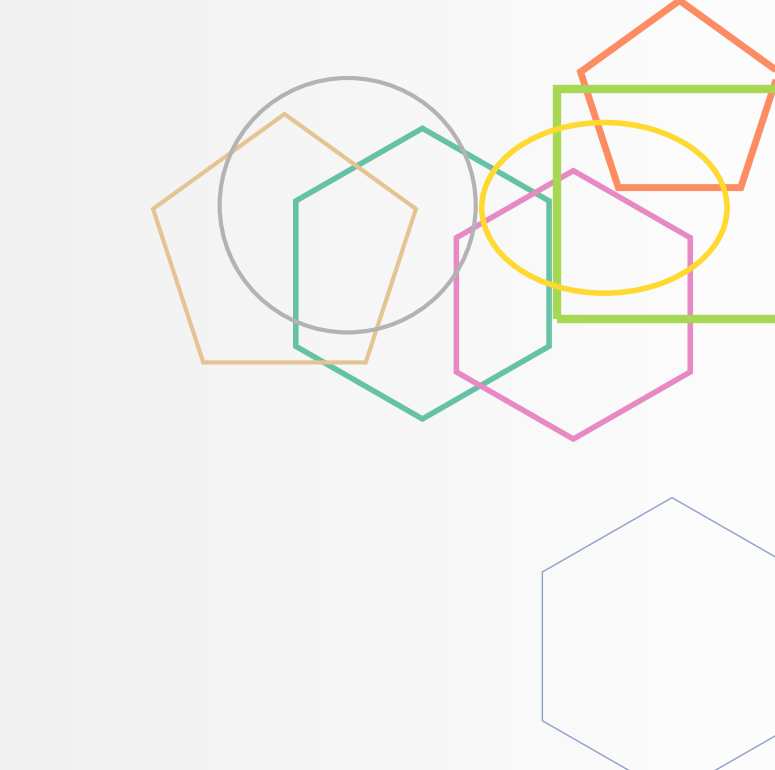[{"shape": "hexagon", "thickness": 2, "radius": 0.94, "center": [0.545, 0.645]}, {"shape": "pentagon", "thickness": 2.5, "radius": 0.67, "center": [0.877, 0.865]}, {"shape": "hexagon", "thickness": 0.5, "radius": 0.97, "center": [0.867, 0.161]}, {"shape": "hexagon", "thickness": 2, "radius": 0.87, "center": [0.74, 0.604]}, {"shape": "square", "thickness": 3, "radius": 0.75, "center": [0.868, 0.735]}, {"shape": "oval", "thickness": 2, "radius": 0.79, "center": [0.78, 0.73]}, {"shape": "pentagon", "thickness": 1.5, "radius": 0.89, "center": [0.367, 0.674]}, {"shape": "circle", "thickness": 1.5, "radius": 0.83, "center": [0.449, 0.734]}]